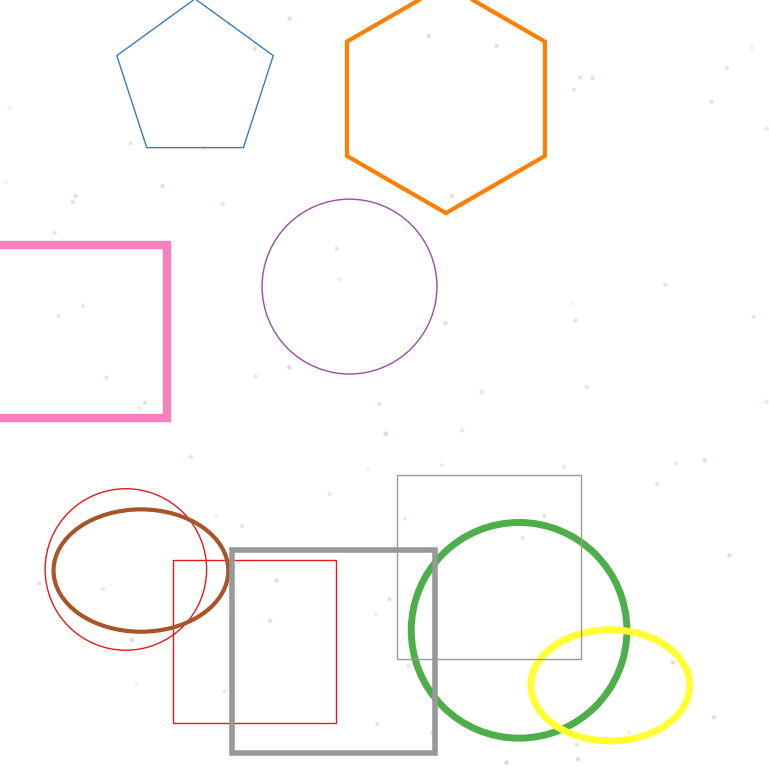[{"shape": "square", "thickness": 0.5, "radius": 0.53, "center": [0.33, 0.167]}, {"shape": "circle", "thickness": 0.5, "radius": 0.52, "center": [0.163, 0.26]}, {"shape": "pentagon", "thickness": 0.5, "radius": 0.53, "center": [0.253, 0.895]}, {"shape": "circle", "thickness": 2.5, "radius": 0.7, "center": [0.674, 0.181]}, {"shape": "circle", "thickness": 0.5, "radius": 0.57, "center": [0.454, 0.628]}, {"shape": "hexagon", "thickness": 1.5, "radius": 0.74, "center": [0.579, 0.872]}, {"shape": "oval", "thickness": 2.5, "radius": 0.52, "center": [0.793, 0.11]}, {"shape": "oval", "thickness": 1.5, "radius": 0.57, "center": [0.183, 0.259]}, {"shape": "square", "thickness": 3, "radius": 0.56, "center": [0.105, 0.569]}, {"shape": "square", "thickness": 0.5, "radius": 0.6, "center": [0.635, 0.263]}, {"shape": "square", "thickness": 2, "radius": 0.66, "center": [0.433, 0.154]}]